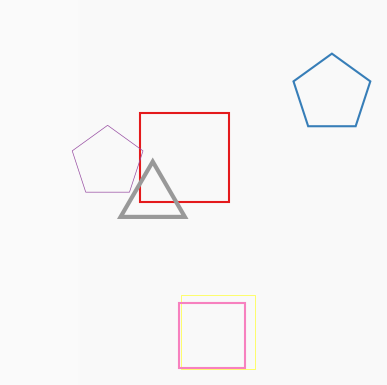[{"shape": "square", "thickness": 1.5, "radius": 0.58, "center": [0.476, 0.591]}, {"shape": "pentagon", "thickness": 1.5, "radius": 0.52, "center": [0.857, 0.756]}, {"shape": "pentagon", "thickness": 0.5, "radius": 0.48, "center": [0.278, 0.578]}, {"shape": "square", "thickness": 0.5, "radius": 0.48, "center": [0.563, 0.137]}, {"shape": "square", "thickness": 1.5, "radius": 0.42, "center": [0.547, 0.129]}, {"shape": "triangle", "thickness": 3, "radius": 0.48, "center": [0.394, 0.485]}]